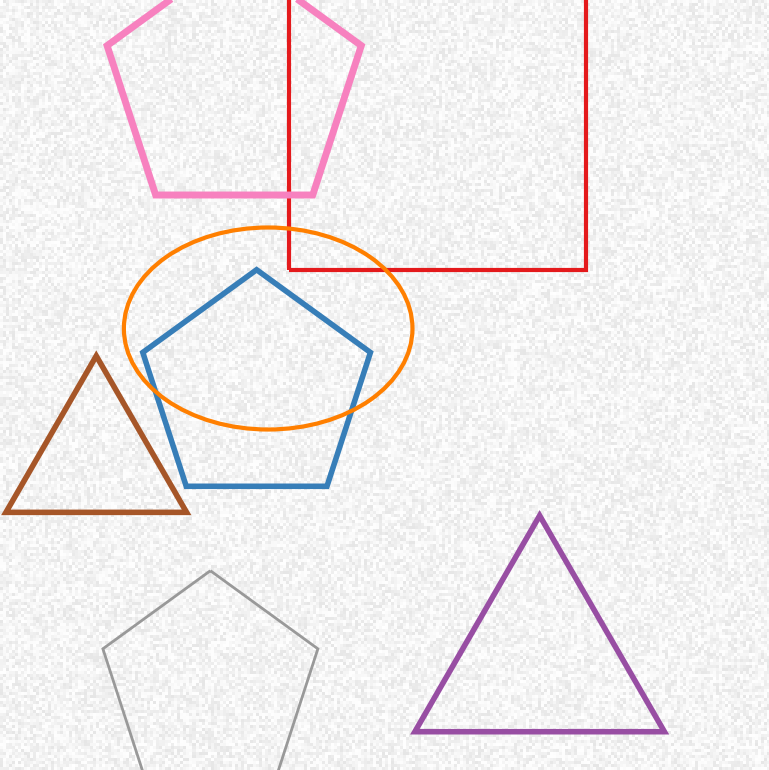[{"shape": "square", "thickness": 1.5, "radius": 0.96, "center": [0.568, 0.842]}, {"shape": "pentagon", "thickness": 2, "radius": 0.78, "center": [0.333, 0.494]}, {"shape": "triangle", "thickness": 2, "radius": 0.94, "center": [0.701, 0.143]}, {"shape": "oval", "thickness": 1.5, "radius": 0.94, "center": [0.348, 0.573]}, {"shape": "triangle", "thickness": 2, "radius": 0.68, "center": [0.125, 0.402]}, {"shape": "pentagon", "thickness": 2.5, "radius": 0.87, "center": [0.304, 0.887]}, {"shape": "pentagon", "thickness": 1, "radius": 0.73, "center": [0.273, 0.112]}]